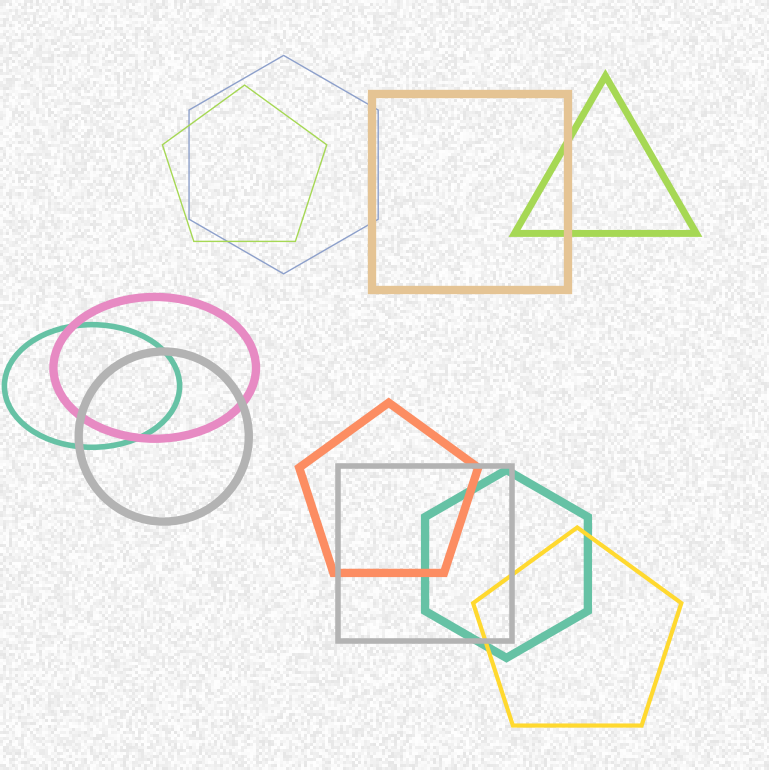[{"shape": "oval", "thickness": 2, "radius": 0.57, "center": [0.119, 0.499]}, {"shape": "hexagon", "thickness": 3, "radius": 0.61, "center": [0.658, 0.268]}, {"shape": "pentagon", "thickness": 3, "radius": 0.61, "center": [0.505, 0.355]}, {"shape": "hexagon", "thickness": 0.5, "radius": 0.71, "center": [0.368, 0.786]}, {"shape": "oval", "thickness": 3, "radius": 0.66, "center": [0.201, 0.522]}, {"shape": "pentagon", "thickness": 0.5, "radius": 0.56, "center": [0.318, 0.777]}, {"shape": "triangle", "thickness": 2.5, "radius": 0.68, "center": [0.786, 0.765]}, {"shape": "pentagon", "thickness": 1.5, "radius": 0.71, "center": [0.75, 0.173]}, {"shape": "square", "thickness": 3, "radius": 0.64, "center": [0.61, 0.751]}, {"shape": "square", "thickness": 2, "radius": 0.57, "center": [0.552, 0.281]}, {"shape": "circle", "thickness": 3, "radius": 0.55, "center": [0.213, 0.433]}]